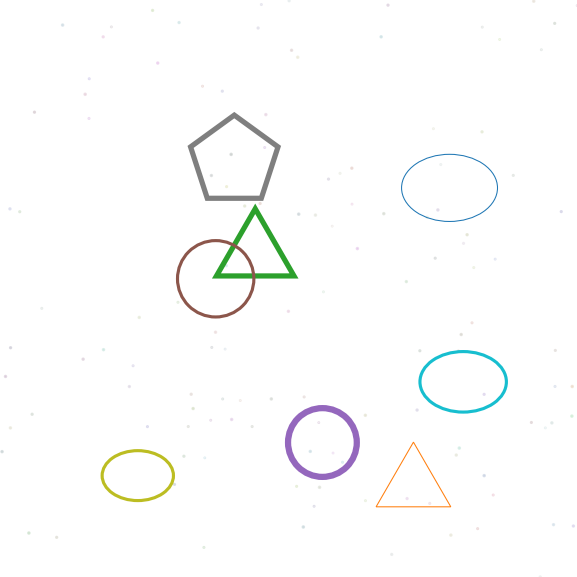[{"shape": "oval", "thickness": 0.5, "radius": 0.42, "center": [0.778, 0.674]}, {"shape": "triangle", "thickness": 0.5, "radius": 0.37, "center": [0.716, 0.159]}, {"shape": "triangle", "thickness": 2.5, "radius": 0.39, "center": [0.442, 0.56]}, {"shape": "circle", "thickness": 3, "radius": 0.3, "center": [0.558, 0.233]}, {"shape": "circle", "thickness": 1.5, "radius": 0.33, "center": [0.373, 0.516]}, {"shape": "pentagon", "thickness": 2.5, "radius": 0.4, "center": [0.406, 0.72]}, {"shape": "oval", "thickness": 1.5, "radius": 0.31, "center": [0.239, 0.176]}, {"shape": "oval", "thickness": 1.5, "radius": 0.37, "center": [0.802, 0.338]}]